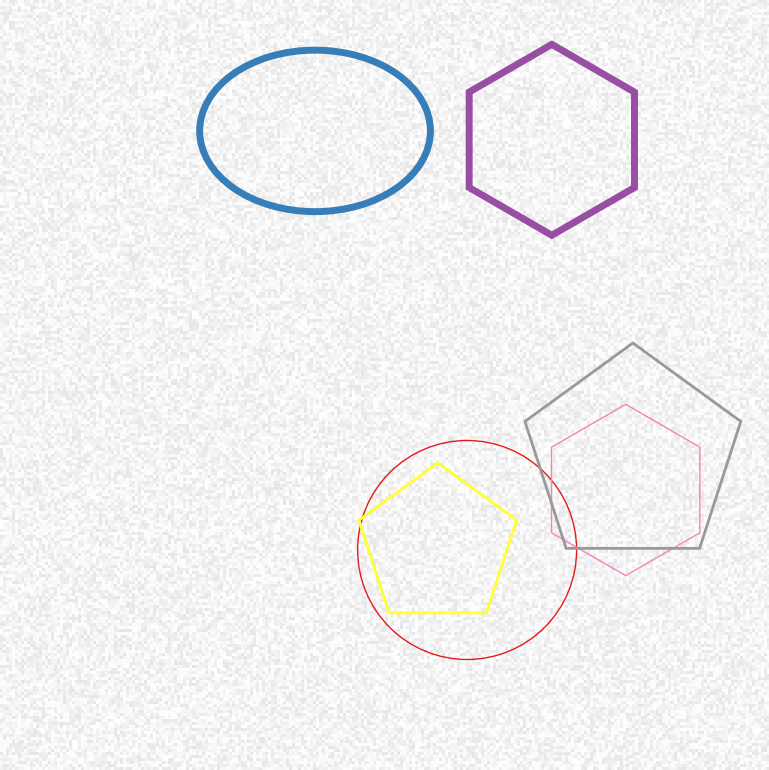[{"shape": "circle", "thickness": 0.5, "radius": 0.71, "center": [0.607, 0.286]}, {"shape": "oval", "thickness": 2.5, "radius": 0.75, "center": [0.409, 0.83]}, {"shape": "hexagon", "thickness": 2.5, "radius": 0.62, "center": [0.717, 0.818]}, {"shape": "pentagon", "thickness": 1, "radius": 0.54, "center": [0.569, 0.291]}, {"shape": "hexagon", "thickness": 0.5, "radius": 0.56, "center": [0.813, 0.364]}, {"shape": "pentagon", "thickness": 1, "radius": 0.74, "center": [0.822, 0.407]}]